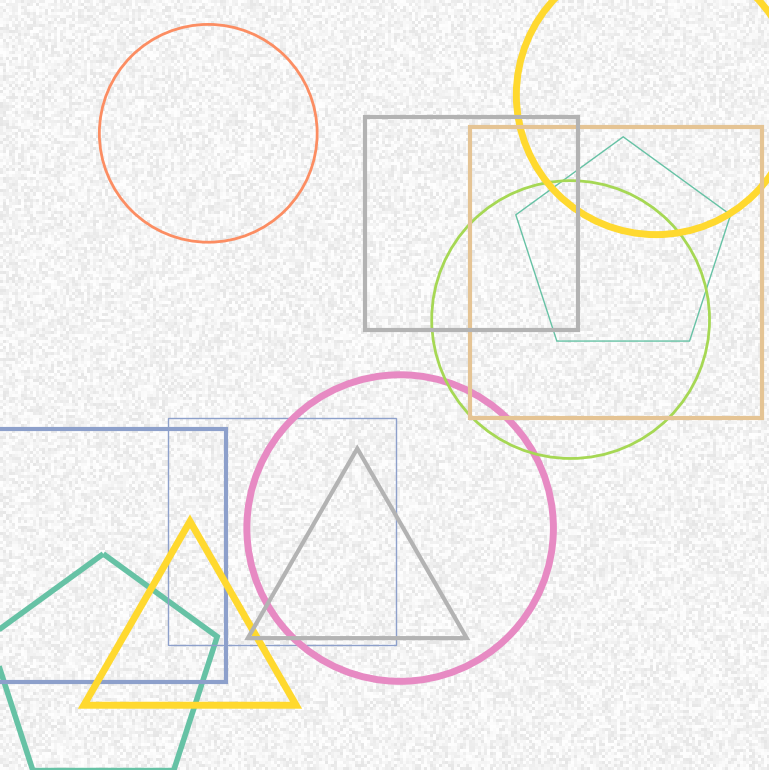[{"shape": "pentagon", "thickness": 2, "radius": 0.78, "center": [0.134, 0.125]}, {"shape": "pentagon", "thickness": 0.5, "radius": 0.73, "center": [0.809, 0.676]}, {"shape": "circle", "thickness": 1, "radius": 0.71, "center": [0.27, 0.827]}, {"shape": "square", "thickness": 1.5, "radius": 0.82, "center": [0.129, 0.279]}, {"shape": "square", "thickness": 0.5, "radius": 0.74, "center": [0.366, 0.31]}, {"shape": "circle", "thickness": 2.5, "radius": 1.0, "center": [0.52, 0.314]}, {"shape": "circle", "thickness": 1, "radius": 0.9, "center": [0.741, 0.585]}, {"shape": "circle", "thickness": 2.5, "radius": 0.91, "center": [0.852, 0.877]}, {"shape": "triangle", "thickness": 2.5, "radius": 0.8, "center": [0.247, 0.164]}, {"shape": "square", "thickness": 1.5, "radius": 0.95, "center": [0.8, 0.646]}, {"shape": "square", "thickness": 1.5, "radius": 0.69, "center": [0.613, 0.71]}, {"shape": "triangle", "thickness": 1.5, "radius": 0.82, "center": [0.464, 0.253]}]